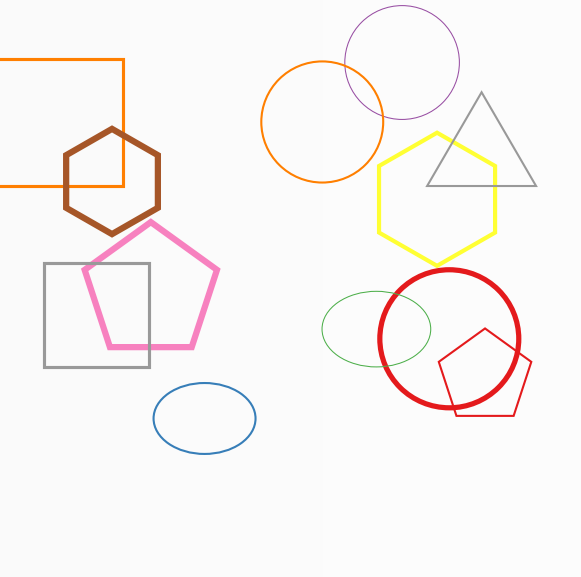[{"shape": "pentagon", "thickness": 1, "radius": 0.42, "center": [0.834, 0.347]}, {"shape": "circle", "thickness": 2.5, "radius": 0.6, "center": [0.773, 0.413]}, {"shape": "oval", "thickness": 1, "radius": 0.44, "center": [0.352, 0.274]}, {"shape": "oval", "thickness": 0.5, "radius": 0.47, "center": [0.648, 0.429]}, {"shape": "circle", "thickness": 0.5, "radius": 0.49, "center": [0.692, 0.891]}, {"shape": "square", "thickness": 1.5, "radius": 0.55, "center": [0.103, 0.787]}, {"shape": "circle", "thickness": 1, "radius": 0.52, "center": [0.554, 0.788]}, {"shape": "hexagon", "thickness": 2, "radius": 0.58, "center": [0.752, 0.654]}, {"shape": "hexagon", "thickness": 3, "radius": 0.46, "center": [0.193, 0.685]}, {"shape": "pentagon", "thickness": 3, "radius": 0.6, "center": [0.259, 0.495]}, {"shape": "triangle", "thickness": 1, "radius": 0.54, "center": [0.829, 0.731]}, {"shape": "square", "thickness": 1.5, "radius": 0.45, "center": [0.166, 0.454]}]